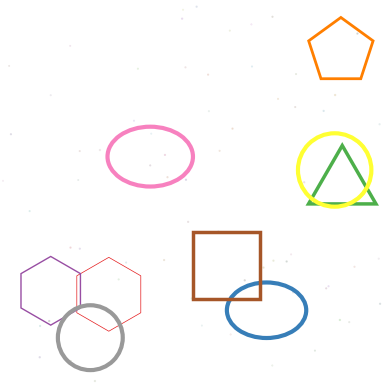[{"shape": "hexagon", "thickness": 0.5, "radius": 0.48, "center": [0.283, 0.236]}, {"shape": "oval", "thickness": 3, "radius": 0.52, "center": [0.692, 0.194]}, {"shape": "triangle", "thickness": 2.5, "radius": 0.51, "center": [0.889, 0.521]}, {"shape": "hexagon", "thickness": 1, "radius": 0.45, "center": [0.132, 0.245]}, {"shape": "pentagon", "thickness": 2, "radius": 0.44, "center": [0.885, 0.867]}, {"shape": "circle", "thickness": 3, "radius": 0.48, "center": [0.869, 0.558]}, {"shape": "square", "thickness": 2.5, "radius": 0.44, "center": [0.589, 0.31]}, {"shape": "oval", "thickness": 3, "radius": 0.55, "center": [0.39, 0.593]}, {"shape": "circle", "thickness": 3, "radius": 0.42, "center": [0.235, 0.123]}]